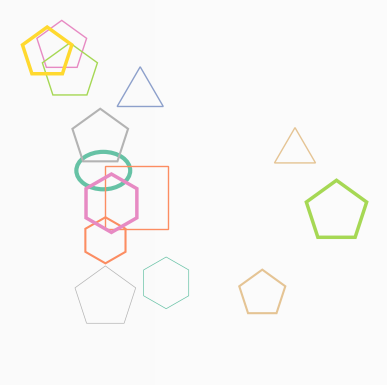[{"shape": "hexagon", "thickness": 0.5, "radius": 0.34, "center": [0.429, 0.265]}, {"shape": "oval", "thickness": 3, "radius": 0.35, "center": [0.267, 0.557]}, {"shape": "square", "thickness": 1, "radius": 0.41, "center": [0.353, 0.487]}, {"shape": "hexagon", "thickness": 1.5, "radius": 0.3, "center": [0.272, 0.376]}, {"shape": "triangle", "thickness": 1, "radius": 0.34, "center": [0.362, 0.758]}, {"shape": "pentagon", "thickness": 1, "radius": 0.34, "center": [0.159, 0.88]}, {"shape": "hexagon", "thickness": 2.5, "radius": 0.38, "center": [0.288, 0.472]}, {"shape": "pentagon", "thickness": 1, "radius": 0.37, "center": [0.18, 0.814]}, {"shape": "pentagon", "thickness": 2.5, "radius": 0.41, "center": [0.868, 0.45]}, {"shape": "pentagon", "thickness": 2.5, "radius": 0.34, "center": [0.122, 0.863]}, {"shape": "pentagon", "thickness": 1.5, "radius": 0.31, "center": [0.677, 0.237]}, {"shape": "triangle", "thickness": 1, "radius": 0.31, "center": [0.761, 0.607]}, {"shape": "pentagon", "thickness": 0.5, "radius": 0.41, "center": [0.272, 0.227]}, {"shape": "pentagon", "thickness": 1.5, "radius": 0.38, "center": [0.259, 0.642]}]